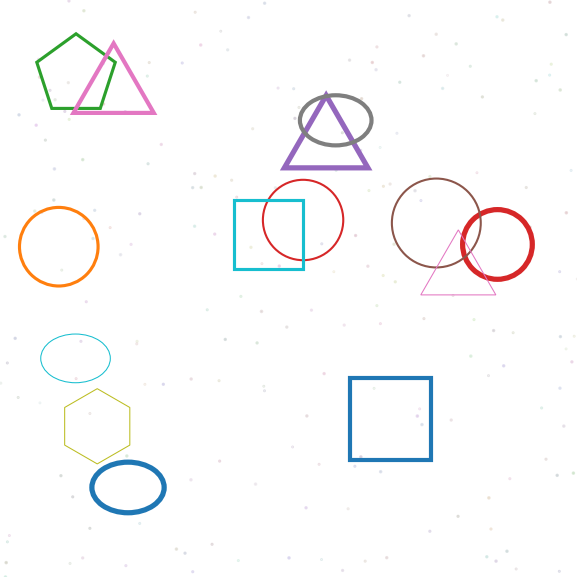[{"shape": "square", "thickness": 2, "radius": 0.35, "center": [0.676, 0.273]}, {"shape": "oval", "thickness": 2.5, "radius": 0.31, "center": [0.222, 0.155]}, {"shape": "circle", "thickness": 1.5, "radius": 0.34, "center": [0.102, 0.572]}, {"shape": "pentagon", "thickness": 1.5, "radius": 0.36, "center": [0.132, 0.869]}, {"shape": "circle", "thickness": 2.5, "radius": 0.3, "center": [0.861, 0.576]}, {"shape": "circle", "thickness": 1, "radius": 0.35, "center": [0.525, 0.618]}, {"shape": "triangle", "thickness": 2.5, "radius": 0.42, "center": [0.565, 0.75]}, {"shape": "circle", "thickness": 1, "radius": 0.38, "center": [0.756, 0.613]}, {"shape": "triangle", "thickness": 2, "radius": 0.4, "center": [0.197, 0.844]}, {"shape": "triangle", "thickness": 0.5, "radius": 0.38, "center": [0.794, 0.526]}, {"shape": "oval", "thickness": 2, "radius": 0.31, "center": [0.581, 0.791]}, {"shape": "hexagon", "thickness": 0.5, "radius": 0.33, "center": [0.168, 0.261]}, {"shape": "oval", "thickness": 0.5, "radius": 0.3, "center": [0.131, 0.379]}, {"shape": "square", "thickness": 1.5, "radius": 0.3, "center": [0.465, 0.593]}]